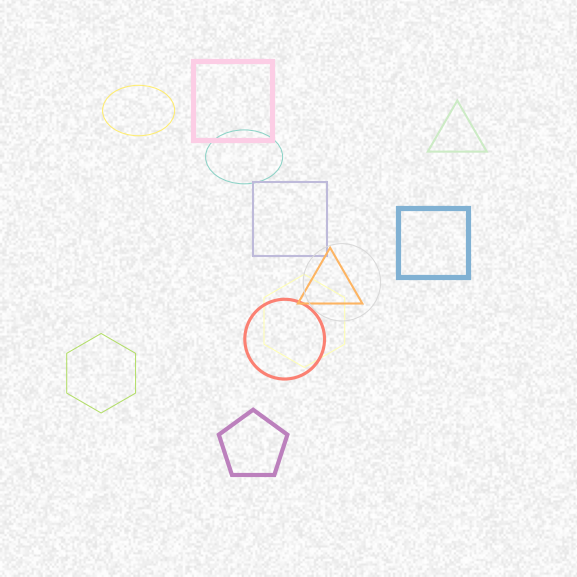[{"shape": "oval", "thickness": 0.5, "radius": 0.33, "center": [0.423, 0.728]}, {"shape": "hexagon", "thickness": 0.5, "radius": 0.4, "center": [0.527, 0.444]}, {"shape": "square", "thickness": 1, "radius": 0.32, "center": [0.503, 0.62]}, {"shape": "circle", "thickness": 1.5, "radius": 0.35, "center": [0.493, 0.412]}, {"shape": "square", "thickness": 2.5, "radius": 0.3, "center": [0.75, 0.579]}, {"shape": "triangle", "thickness": 1, "radius": 0.32, "center": [0.572, 0.506]}, {"shape": "hexagon", "thickness": 0.5, "radius": 0.34, "center": [0.175, 0.353]}, {"shape": "square", "thickness": 2.5, "radius": 0.34, "center": [0.402, 0.826]}, {"shape": "circle", "thickness": 0.5, "radius": 0.33, "center": [0.592, 0.51]}, {"shape": "pentagon", "thickness": 2, "radius": 0.31, "center": [0.438, 0.227]}, {"shape": "triangle", "thickness": 1, "radius": 0.29, "center": [0.792, 0.766]}, {"shape": "oval", "thickness": 0.5, "radius": 0.31, "center": [0.24, 0.808]}]